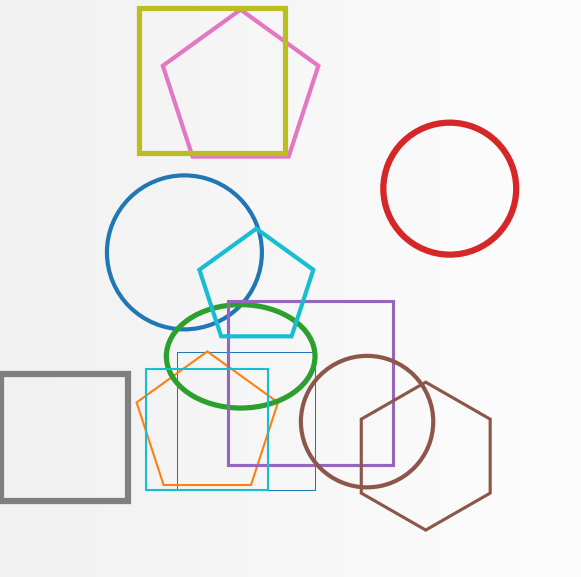[{"shape": "circle", "thickness": 2, "radius": 0.67, "center": [0.317, 0.562]}, {"shape": "square", "thickness": 0.5, "radius": 0.59, "center": [0.424, 0.27]}, {"shape": "pentagon", "thickness": 1, "radius": 0.64, "center": [0.357, 0.263]}, {"shape": "oval", "thickness": 2.5, "radius": 0.64, "center": [0.414, 0.382]}, {"shape": "circle", "thickness": 3, "radius": 0.57, "center": [0.774, 0.672]}, {"shape": "square", "thickness": 1.5, "radius": 0.71, "center": [0.534, 0.335]}, {"shape": "hexagon", "thickness": 1.5, "radius": 0.64, "center": [0.732, 0.209]}, {"shape": "circle", "thickness": 2, "radius": 0.57, "center": [0.632, 0.269]}, {"shape": "pentagon", "thickness": 2, "radius": 0.7, "center": [0.414, 0.842]}, {"shape": "square", "thickness": 3, "radius": 0.55, "center": [0.111, 0.242]}, {"shape": "square", "thickness": 2.5, "radius": 0.63, "center": [0.365, 0.86]}, {"shape": "pentagon", "thickness": 2, "radius": 0.52, "center": [0.441, 0.5]}, {"shape": "square", "thickness": 1, "radius": 0.53, "center": [0.356, 0.255]}]